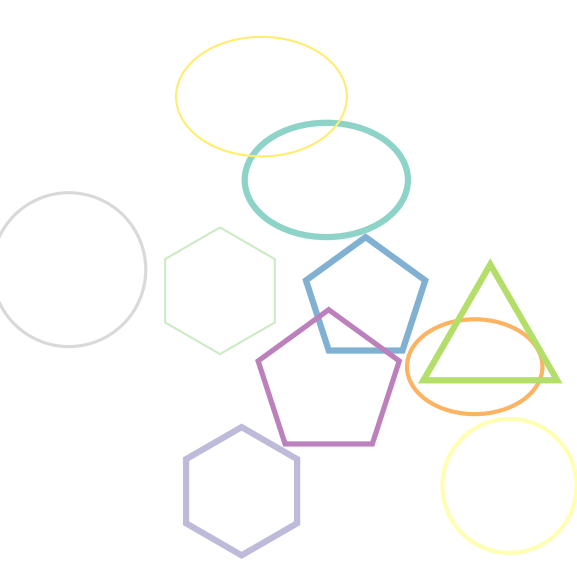[{"shape": "oval", "thickness": 3, "radius": 0.71, "center": [0.565, 0.688]}, {"shape": "circle", "thickness": 2, "radius": 0.58, "center": [0.882, 0.158]}, {"shape": "hexagon", "thickness": 3, "radius": 0.56, "center": [0.418, 0.149]}, {"shape": "pentagon", "thickness": 3, "radius": 0.54, "center": [0.633, 0.48]}, {"shape": "oval", "thickness": 2, "radius": 0.59, "center": [0.822, 0.364]}, {"shape": "triangle", "thickness": 3, "radius": 0.67, "center": [0.849, 0.407]}, {"shape": "circle", "thickness": 1.5, "radius": 0.67, "center": [0.119, 0.532]}, {"shape": "pentagon", "thickness": 2.5, "radius": 0.64, "center": [0.569, 0.334]}, {"shape": "hexagon", "thickness": 1, "radius": 0.55, "center": [0.381, 0.496]}, {"shape": "oval", "thickness": 1, "radius": 0.74, "center": [0.453, 0.832]}]